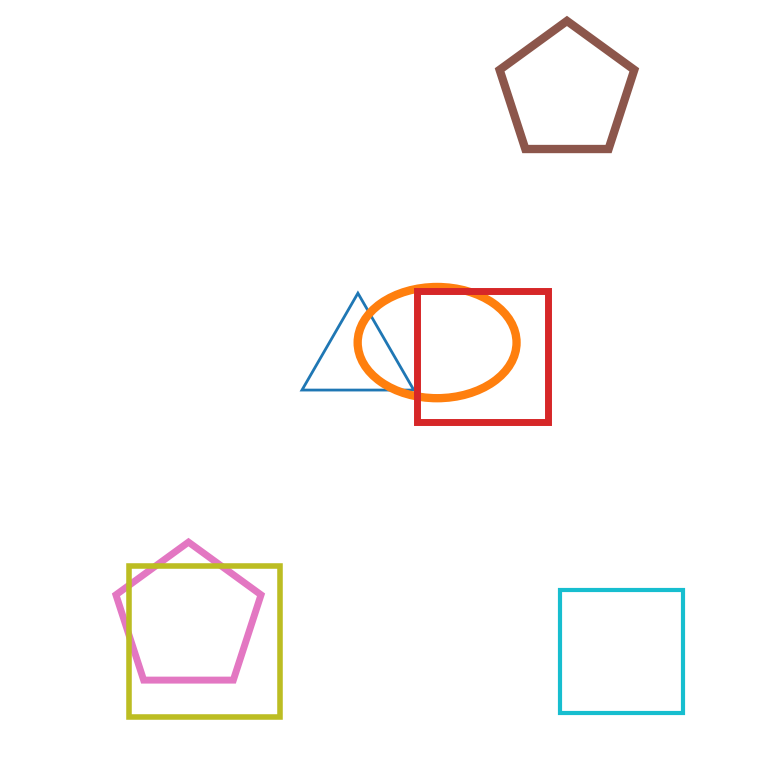[{"shape": "triangle", "thickness": 1, "radius": 0.42, "center": [0.465, 0.535]}, {"shape": "oval", "thickness": 3, "radius": 0.52, "center": [0.568, 0.555]}, {"shape": "square", "thickness": 2.5, "radius": 0.43, "center": [0.626, 0.538]}, {"shape": "pentagon", "thickness": 3, "radius": 0.46, "center": [0.736, 0.881]}, {"shape": "pentagon", "thickness": 2.5, "radius": 0.5, "center": [0.245, 0.197]}, {"shape": "square", "thickness": 2, "radius": 0.49, "center": [0.266, 0.167]}, {"shape": "square", "thickness": 1.5, "radius": 0.4, "center": [0.808, 0.154]}]